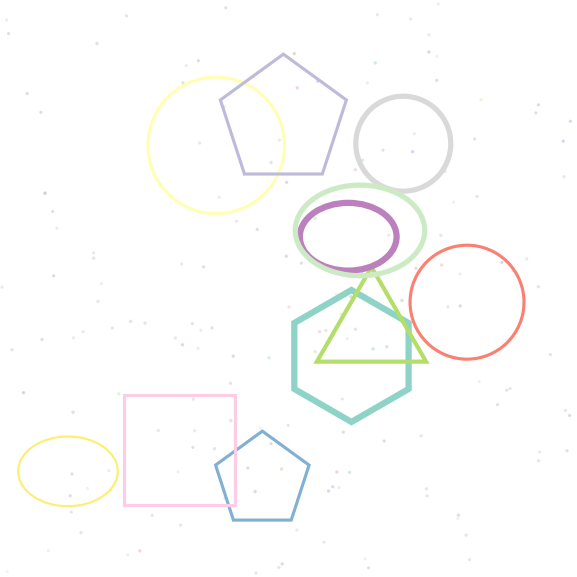[{"shape": "hexagon", "thickness": 3, "radius": 0.57, "center": [0.609, 0.383]}, {"shape": "circle", "thickness": 1.5, "radius": 0.59, "center": [0.374, 0.747]}, {"shape": "pentagon", "thickness": 1.5, "radius": 0.57, "center": [0.491, 0.791]}, {"shape": "circle", "thickness": 1.5, "radius": 0.49, "center": [0.809, 0.476]}, {"shape": "pentagon", "thickness": 1.5, "radius": 0.43, "center": [0.454, 0.167]}, {"shape": "triangle", "thickness": 2, "radius": 0.55, "center": [0.643, 0.427]}, {"shape": "square", "thickness": 1.5, "radius": 0.48, "center": [0.311, 0.22]}, {"shape": "circle", "thickness": 2.5, "radius": 0.41, "center": [0.698, 0.75]}, {"shape": "oval", "thickness": 3, "radius": 0.42, "center": [0.603, 0.589]}, {"shape": "oval", "thickness": 2.5, "radius": 0.56, "center": [0.623, 0.6]}, {"shape": "oval", "thickness": 1, "radius": 0.43, "center": [0.118, 0.183]}]